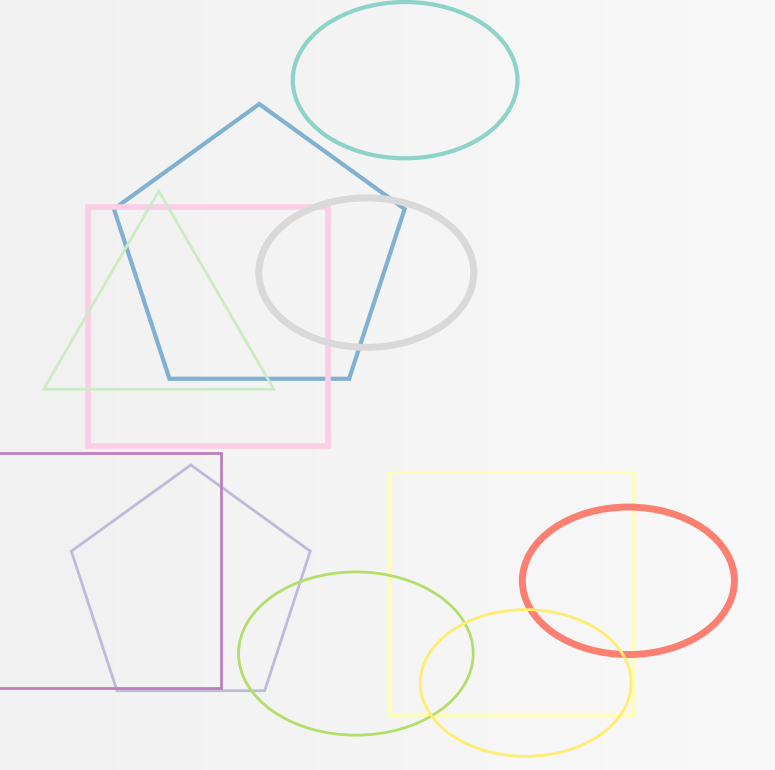[{"shape": "oval", "thickness": 1.5, "radius": 0.72, "center": [0.523, 0.896]}, {"shape": "square", "thickness": 1, "radius": 0.79, "center": [0.659, 0.229]}, {"shape": "pentagon", "thickness": 1, "radius": 0.81, "center": [0.246, 0.234]}, {"shape": "oval", "thickness": 2.5, "radius": 0.68, "center": [0.811, 0.246]}, {"shape": "pentagon", "thickness": 1.5, "radius": 0.99, "center": [0.335, 0.668]}, {"shape": "oval", "thickness": 1, "radius": 0.76, "center": [0.459, 0.151]}, {"shape": "square", "thickness": 2, "radius": 0.77, "center": [0.268, 0.576]}, {"shape": "oval", "thickness": 2.5, "radius": 0.69, "center": [0.473, 0.646]}, {"shape": "square", "thickness": 1, "radius": 0.76, "center": [0.132, 0.259]}, {"shape": "triangle", "thickness": 1, "radius": 0.86, "center": [0.205, 0.58]}, {"shape": "oval", "thickness": 1, "radius": 0.68, "center": [0.678, 0.113]}]